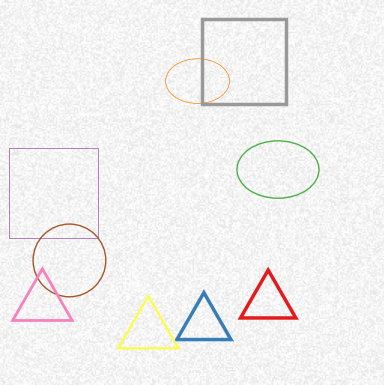[{"shape": "triangle", "thickness": 2.5, "radius": 0.41, "center": [0.697, 0.216]}, {"shape": "triangle", "thickness": 2.5, "radius": 0.41, "center": [0.53, 0.159]}, {"shape": "oval", "thickness": 1, "radius": 0.53, "center": [0.722, 0.56]}, {"shape": "square", "thickness": 0.5, "radius": 0.58, "center": [0.139, 0.499]}, {"shape": "oval", "thickness": 0.5, "radius": 0.41, "center": [0.513, 0.789]}, {"shape": "triangle", "thickness": 1.5, "radius": 0.45, "center": [0.385, 0.141]}, {"shape": "circle", "thickness": 1, "radius": 0.47, "center": [0.18, 0.324]}, {"shape": "triangle", "thickness": 2, "radius": 0.45, "center": [0.11, 0.212]}, {"shape": "square", "thickness": 2.5, "radius": 0.55, "center": [0.634, 0.84]}]